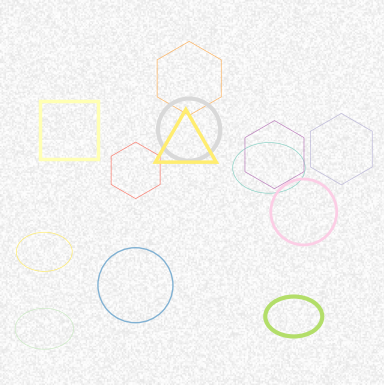[{"shape": "oval", "thickness": 0.5, "radius": 0.47, "center": [0.698, 0.564]}, {"shape": "square", "thickness": 2.5, "radius": 0.37, "center": [0.179, 0.662]}, {"shape": "hexagon", "thickness": 0.5, "radius": 0.46, "center": [0.887, 0.613]}, {"shape": "hexagon", "thickness": 0.5, "radius": 0.37, "center": [0.352, 0.558]}, {"shape": "circle", "thickness": 1, "radius": 0.49, "center": [0.352, 0.259]}, {"shape": "hexagon", "thickness": 0.5, "radius": 0.48, "center": [0.491, 0.796]}, {"shape": "oval", "thickness": 3, "radius": 0.37, "center": [0.763, 0.178]}, {"shape": "circle", "thickness": 2, "radius": 0.43, "center": [0.789, 0.449]}, {"shape": "circle", "thickness": 3, "radius": 0.4, "center": [0.491, 0.663]}, {"shape": "hexagon", "thickness": 0.5, "radius": 0.44, "center": [0.713, 0.598]}, {"shape": "oval", "thickness": 0.5, "radius": 0.38, "center": [0.115, 0.146]}, {"shape": "triangle", "thickness": 2.5, "radius": 0.46, "center": [0.483, 0.624]}, {"shape": "oval", "thickness": 0.5, "radius": 0.36, "center": [0.115, 0.346]}]